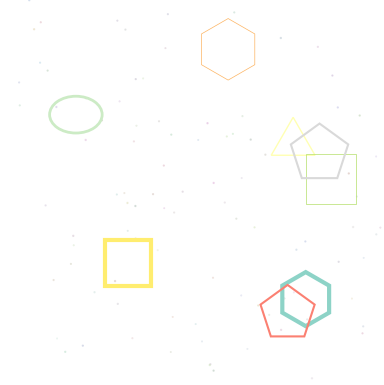[{"shape": "hexagon", "thickness": 3, "radius": 0.35, "center": [0.794, 0.223]}, {"shape": "triangle", "thickness": 1, "radius": 0.33, "center": [0.761, 0.63]}, {"shape": "pentagon", "thickness": 1.5, "radius": 0.37, "center": [0.747, 0.186]}, {"shape": "hexagon", "thickness": 0.5, "radius": 0.4, "center": [0.593, 0.872]}, {"shape": "square", "thickness": 0.5, "radius": 0.33, "center": [0.861, 0.534]}, {"shape": "pentagon", "thickness": 1.5, "radius": 0.39, "center": [0.83, 0.601]}, {"shape": "oval", "thickness": 2, "radius": 0.34, "center": [0.197, 0.702]}, {"shape": "square", "thickness": 3, "radius": 0.3, "center": [0.332, 0.316]}]